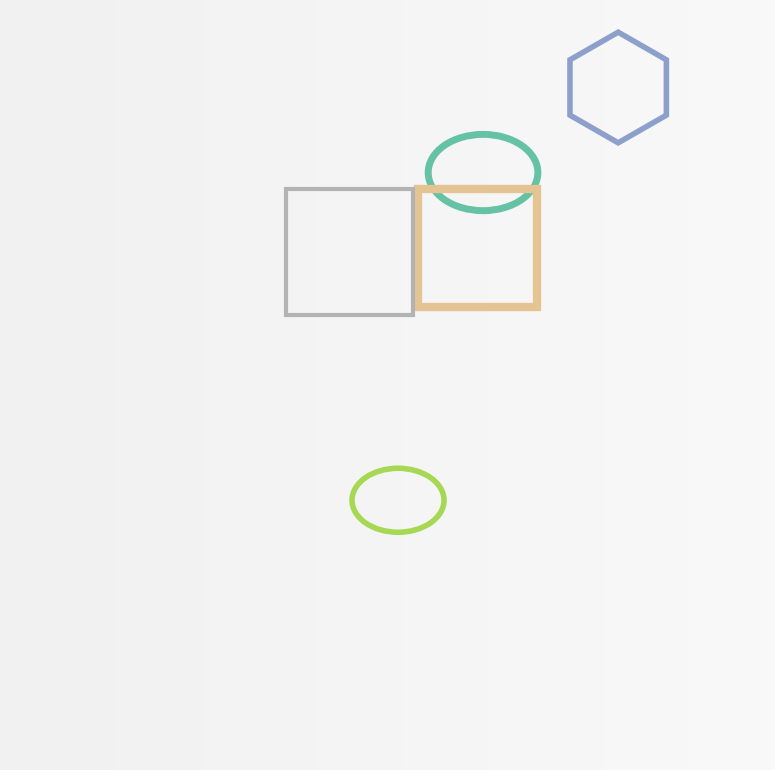[{"shape": "oval", "thickness": 2.5, "radius": 0.35, "center": [0.623, 0.776]}, {"shape": "hexagon", "thickness": 2, "radius": 0.36, "center": [0.798, 0.886]}, {"shape": "oval", "thickness": 2, "radius": 0.3, "center": [0.514, 0.35]}, {"shape": "square", "thickness": 3, "radius": 0.38, "center": [0.616, 0.677]}, {"shape": "square", "thickness": 1.5, "radius": 0.41, "center": [0.451, 0.673]}]